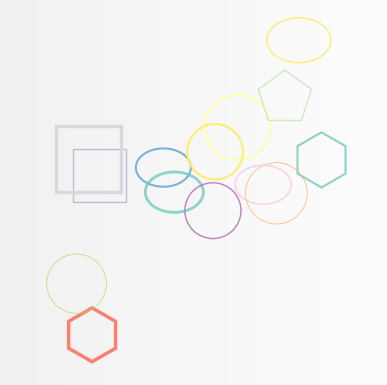[{"shape": "oval", "thickness": 2, "radius": 0.37, "center": [0.45, 0.501]}, {"shape": "hexagon", "thickness": 1.5, "radius": 0.36, "center": [0.83, 0.585]}, {"shape": "circle", "thickness": 1.5, "radius": 0.42, "center": [0.613, 0.669]}, {"shape": "square", "thickness": 1, "radius": 0.34, "center": [0.257, 0.544]}, {"shape": "hexagon", "thickness": 2.5, "radius": 0.35, "center": [0.238, 0.13]}, {"shape": "oval", "thickness": 1.5, "radius": 0.36, "center": [0.422, 0.565]}, {"shape": "circle", "thickness": 0.5, "radius": 0.4, "center": [0.713, 0.498]}, {"shape": "circle", "thickness": 0.5, "radius": 0.38, "center": [0.198, 0.263]}, {"shape": "oval", "thickness": 1, "radius": 0.36, "center": [0.679, 0.52]}, {"shape": "square", "thickness": 2.5, "radius": 0.42, "center": [0.228, 0.587]}, {"shape": "circle", "thickness": 1, "radius": 0.36, "center": [0.549, 0.453]}, {"shape": "pentagon", "thickness": 1, "radius": 0.36, "center": [0.735, 0.746]}, {"shape": "oval", "thickness": 1, "radius": 0.41, "center": [0.771, 0.896]}, {"shape": "circle", "thickness": 1.5, "radius": 0.36, "center": [0.555, 0.606]}]